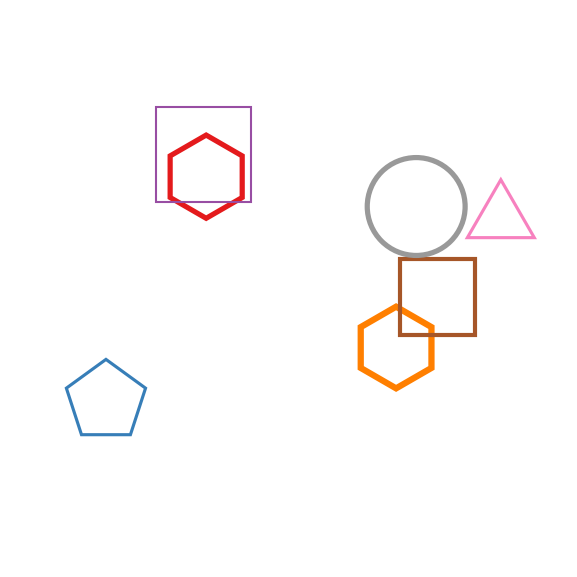[{"shape": "hexagon", "thickness": 2.5, "radius": 0.36, "center": [0.357, 0.693]}, {"shape": "pentagon", "thickness": 1.5, "radius": 0.36, "center": [0.183, 0.305]}, {"shape": "square", "thickness": 1, "radius": 0.41, "center": [0.352, 0.732]}, {"shape": "hexagon", "thickness": 3, "radius": 0.35, "center": [0.686, 0.397]}, {"shape": "square", "thickness": 2, "radius": 0.33, "center": [0.758, 0.485]}, {"shape": "triangle", "thickness": 1.5, "radius": 0.33, "center": [0.867, 0.621]}, {"shape": "circle", "thickness": 2.5, "radius": 0.42, "center": [0.721, 0.642]}]